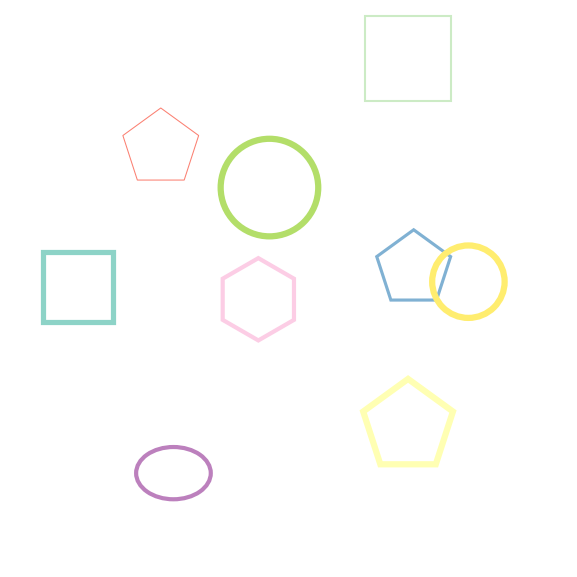[{"shape": "square", "thickness": 2.5, "radius": 0.3, "center": [0.136, 0.503]}, {"shape": "pentagon", "thickness": 3, "radius": 0.41, "center": [0.707, 0.261]}, {"shape": "pentagon", "thickness": 0.5, "radius": 0.34, "center": [0.278, 0.743]}, {"shape": "pentagon", "thickness": 1.5, "radius": 0.34, "center": [0.716, 0.534]}, {"shape": "circle", "thickness": 3, "radius": 0.42, "center": [0.467, 0.674]}, {"shape": "hexagon", "thickness": 2, "radius": 0.36, "center": [0.447, 0.481]}, {"shape": "oval", "thickness": 2, "radius": 0.32, "center": [0.3, 0.18]}, {"shape": "square", "thickness": 1, "radius": 0.37, "center": [0.706, 0.898]}, {"shape": "circle", "thickness": 3, "radius": 0.31, "center": [0.811, 0.511]}]